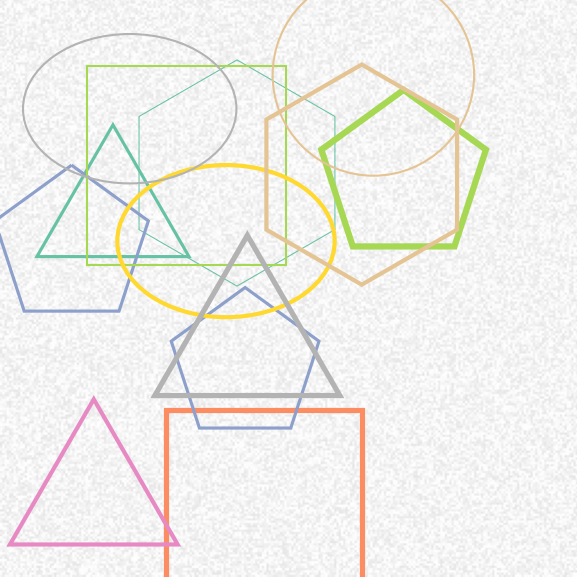[{"shape": "hexagon", "thickness": 0.5, "radius": 0.98, "center": [0.41, 0.7]}, {"shape": "triangle", "thickness": 1.5, "radius": 0.76, "center": [0.196, 0.631]}, {"shape": "square", "thickness": 2.5, "radius": 0.85, "center": [0.457, 0.119]}, {"shape": "pentagon", "thickness": 1.5, "radius": 0.67, "center": [0.424, 0.367]}, {"shape": "pentagon", "thickness": 1.5, "radius": 0.7, "center": [0.124, 0.573]}, {"shape": "triangle", "thickness": 2, "radius": 0.84, "center": [0.162, 0.14]}, {"shape": "square", "thickness": 1, "radius": 0.86, "center": [0.323, 0.713]}, {"shape": "pentagon", "thickness": 3, "radius": 0.75, "center": [0.699, 0.694]}, {"shape": "oval", "thickness": 2, "radius": 0.94, "center": [0.391, 0.582]}, {"shape": "hexagon", "thickness": 2, "radius": 0.95, "center": [0.626, 0.697]}, {"shape": "circle", "thickness": 1, "radius": 0.87, "center": [0.647, 0.869]}, {"shape": "triangle", "thickness": 2.5, "radius": 0.92, "center": [0.428, 0.407]}, {"shape": "oval", "thickness": 1, "radius": 0.92, "center": [0.225, 0.811]}]